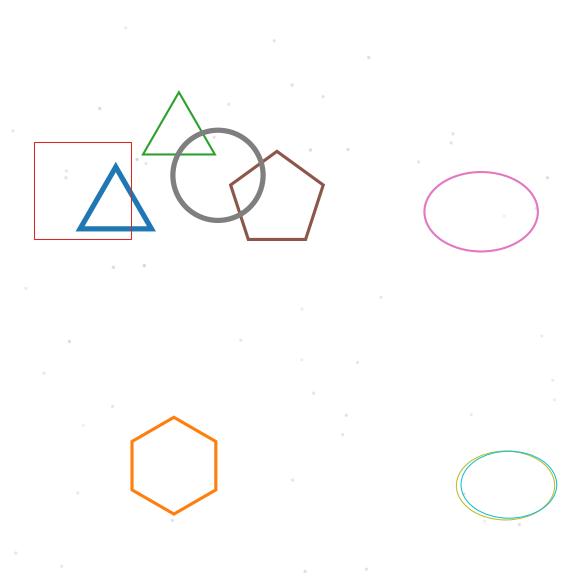[{"shape": "triangle", "thickness": 2.5, "radius": 0.36, "center": [0.2, 0.639]}, {"shape": "hexagon", "thickness": 1.5, "radius": 0.42, "center": [0.301, 0.193]}, {"shape": "triangle", "thickness": 1, "radius": 0.36, "center": [0.31, 0.768]}, {"shape": "square", "thickness": 0.5, "radius": 0.42, "center": [0.143, 0.669]}, {"shape": "pentagon", "thickness": 1.5, "radius": 0.42, "center": [0.48, 0.653]}, {"shape": "oval", "thickness": 1, "radius": 0.49, "center": [0.833, 0.632]}, {"shape": "circle", "thickness": 2.5, "radius": 0.39, "center": [0.377, 0.696]}, {"shape": "oval", "thickness": 0.5, "radius": 0.43, "center": [0.875, 0.158]}, {"shape": "oval", "thickness": 0.5, "radius": 0.41, "center": [0.881, 0.16]}]